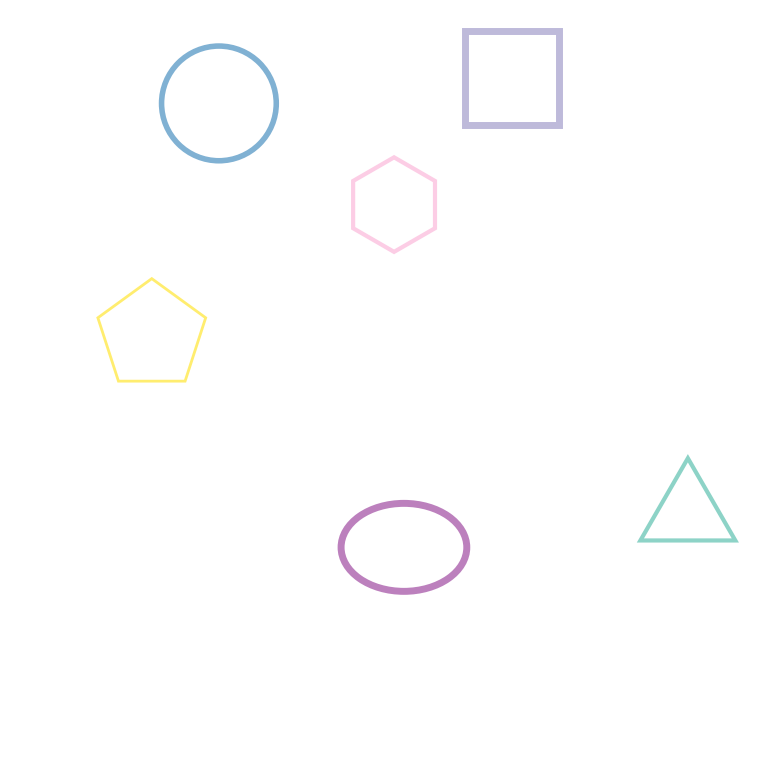[{"shape": "triangle", "thickness": 1.5, "radius": 0.36, "center": [0.893, 0.334]}, {"shape": "square", "thickness": 2.5, "radius": 0.3, "center": [0.665, 0.899]}, {"shape": "circle", "thickness": 2, "radius": 0.37, "center": [0.284, 0.866]}, {"shape": "hexagon", "thickness": 1.5, "radius": 0.31, "center": [0.512, 0.734]}, {"shape": "oval", "thickness": 2.5, "radius": 0.41, "center": [0.525, 0.289]}, {"shape": "pentagon", "thickness": 1, "radius": 0.37, "center": [0.197, 0.565]}]